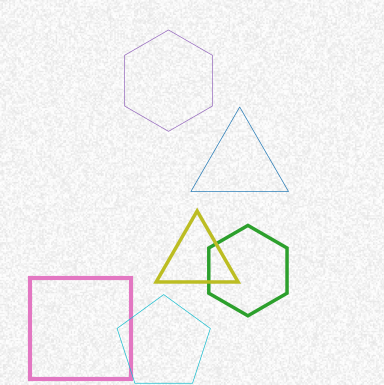[{"shape": "triangle", "thickness": 0.5, "radius": 0.73, "center": [0.623, 0.576]}, {"shape": "hexagon", "thickness": 2.5, "radius": 0.59, "center": [0.644, 0.297]}, {"shape": "hexagon", "thickness": 0.5, "radius": 0.66, "center": [0.438, 0.79]}, {"shape": "square", "thickness": 3, "radius": 0.66, "center": [0.21, 0.147]}, {"shape": "triangle", "thickness": 2.5, "radius": 0.61, "center": [0.512, 0.329]}, {"shape": "pentagon", "thickness": 0.5, "radius": 0.64, "center": [0.425, 0.108]}]